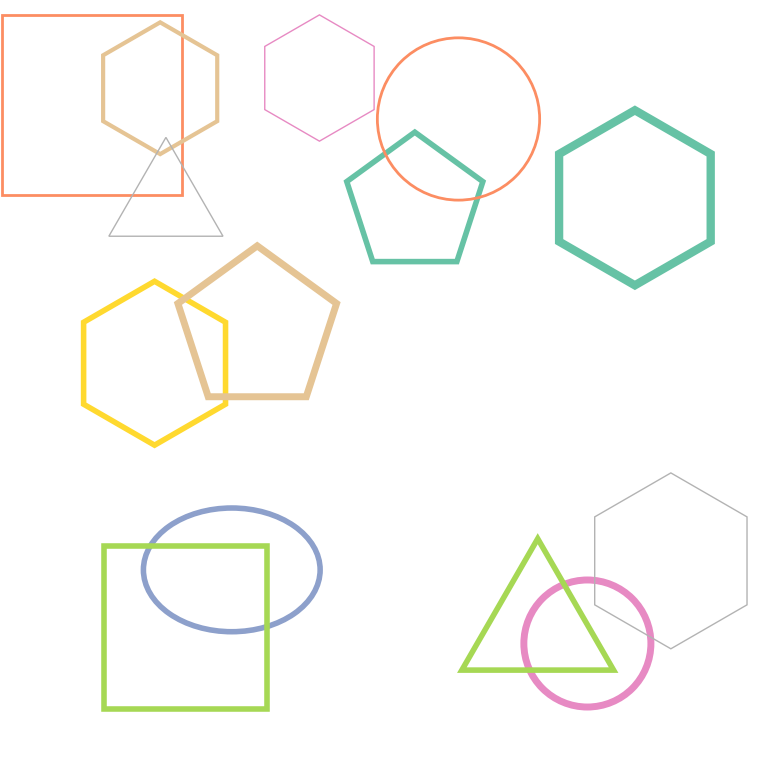[{"shape": "hexagon", "thickness": 3, "radius": 0.57, "center": [0.825, 0.743]}, {"shape": "pentagon", "thickness": 2, "radius": 0.46, "center": [0.539, 0.735]}, {"shape": "circle", "thickness": 1, "radius": 0.53, "center": [0.595, 0.845]}, {"shape": "square", "thickness": 1, "radius": 0.58, "center": [0.119, 0.863]}, {"shape": "oval", "thickness": 2, "radius": 0.57, "center": [0.301, 0.26]}, {"shape": "circle", "thickness": 2.5, "radius": 0.41, "center": [0.763, 0.164]}, {"shape": "hexagon", "thickness": 0.5, "radius": 0.41, "center": [0.415, 0.899]}, {"shape": "square", "thickness": 2, "radius": 0.53, "center": [0.241, 0.185]}, {"shape": "triangle", "thickness": 2, "radius": 0.57, "center": [0.698, 0.187]}, {"shape": "hexagon", "thickness": 2, "radius": 0.53, "center": [0.201, 0.528]}, {"shape": "hexagon", "thickness": 1.5, "radius": 0.43, "center": [0.208, 0.885]}, {"shape": "pentagon", "thickness": 2.5, "radius": 0.54, "center": [0.334, 0.572]}, {"shape": "triangle", "thickness": 0.5, "radius": 0.43, "center": [0.215, 0.736]}, {"shape": "hexagon", "thickness": 0.5, "radius": 0.57, "center": [0.871, 0.272]}]